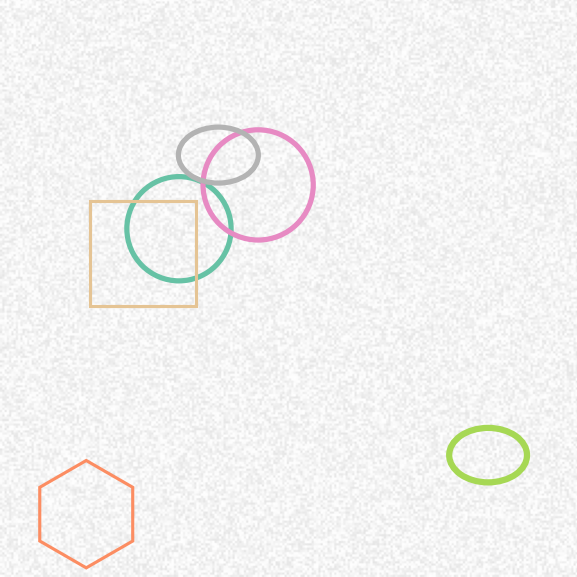[{"shape": "circle", "thickness": 2.5, "radius": 0.45, "center": [0.31, 0.603]}, {"shape": "hexagon", "thickness": 1.5, "radius": 0.46, "center": [0.149, 0.109]}, {"shape": "circle", "thickness": 2.5, "radius": 0.48, "center": [0.447, 0.679]}, {"shape": "oval", "thickness": 3, "radius": 0.34, "center": [0.845, 0.211]}, {"shape": "square", "thickness": 1.5, "radius": 0.46, "center": [0.248, 0.56]}, {"shape": "oval", "thickness": 2.5, "radius": 0.35, "center": [0.378, 0.731]}]